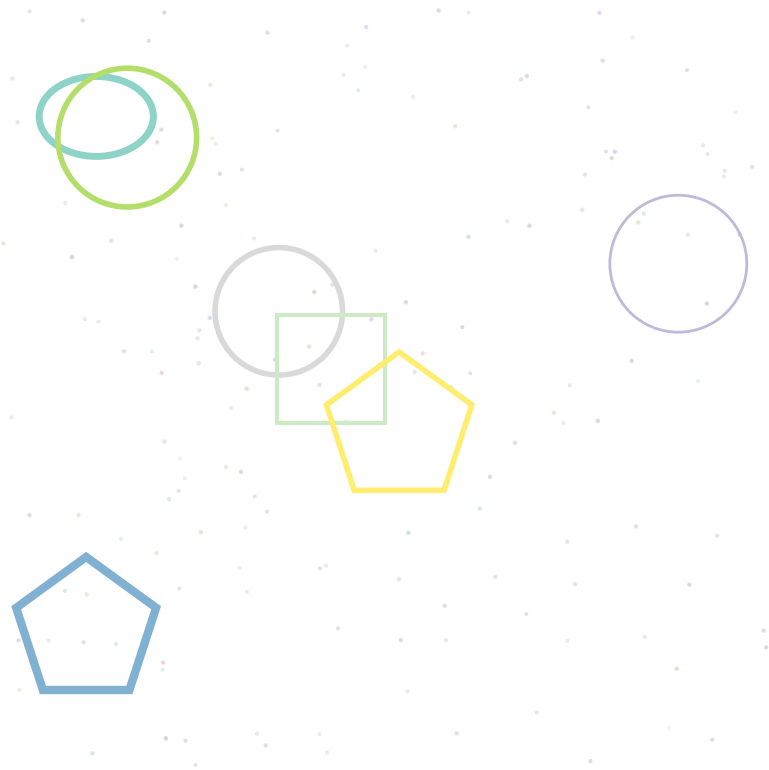[{"shape": "oval", "thickness": 2.5, "radius": 0.37, "center": [0.125, 0.849]}, {"shape": "circle", "thickness": 1, "radius": 0.44, "center": [0.881, 0.658]}, {"shape": "pentagon", "thickness": 3, "radius": 0.48, "center": [0.112, 0.181]}, {"shape": "circle", "thickness": 2, "radius": 0.45, "center": [0.165, 0.821]}, {"shape": "circle", "thickness": 2, "radius": 0.41, "center": [0.362, 0.596]}, {"shape": "square", "thickness": 1.5, "radius": 0.35, "center": [0.43, 0.521]}, {"shape": "pentagon", "thickness": 2, "radius": 0.5, "center": [0.518, 0.444]}]